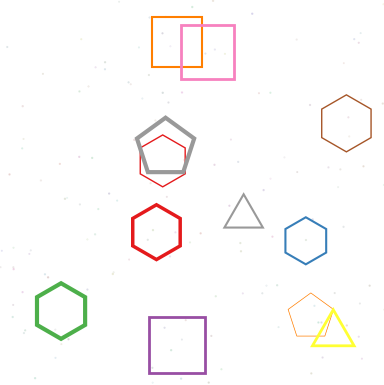[{"shape": "hexagon", "thickness": 1, "radius": 0.34, "center": [0.423, 0.582]}, {"shape": "hexagon", "thickness": 2.5, "radius": 0.36, "center": [0.406, 0.397]}, {"shape": "hexagon", "thickness": 1.5, "radius": 0.31, "center": [0.794, 0.375]}, {"shape": "hexagon", "thickness": 3, "radius": 0.36, "center": [0.159, 0.192]}, {"shape": "square", "thickness": 2, "radius": 0.36, "center": [0.459, 0.103]}, {"shape": "pentagon", "thickness": 0.5, "radius": 0.31, "center": [0.807, 0.177]}, {"shape": "square", "thickness": 1.5, "radius": 0.32, "center": [0.459, 0.891]}, {"shape": "triangle", "thickness": 2, "radius": 0.31, "center": [0.866, 0.133]}, {"shape": "hexagon", "thickness": 1, "radius": 0.37, "center": [0.9, 0.68]}, {"shape": "square", "thickness": 2, "radius": 0.35, "center": [0.539, 0.865]}, {"shape": "pentagon", "thickness": 3, "radius": 0.39, "center": [0.43, 0.616]}, {"shape": "triangle", "thickness": 1.5, "radius": 0.29, "center": [0.633, 0.438]}]